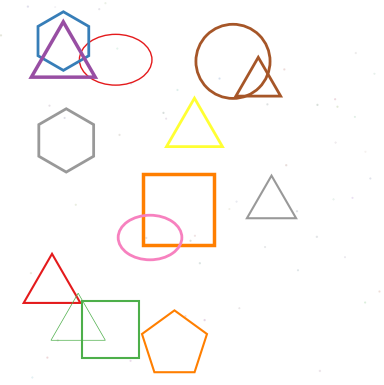[{"shape": "triangle", "thickness": 1.5, "radius": 0.43, "center": [0.135, 0.256]}, {"shape": "oval", "thickness": 1, "radius": 0.47, "center": [0.3, 0.845]}, {"shape": "hexagon", "thickness": 2, "radius": 0.38, "center": [0.165, 0.893]}, {"shape": "triangle", "thickness": 0.5, "radius": 0.41, "center": [0.203, 0.157]}, {"shape": "square", "thickness": 1.5, "radius": 0.37, "center": [0.288, 0.145]}, {"shape": "triangle", "thickness": 2.5, "radius": 0.48, "center": [0.164, 0.847]}, {"shape": "square", "thickness": 2.5, "radius": 0.46, "center": [0.463, 0.456]}, {"shape": "pentagon", "thickness": 1.5, "radius": 0.44, "center": [0.453, 0.105]}, {"shape": "triangle", "thickness": 2, "radius": 0.42, "center": [0.505, 0.661]}, {"shape": "circle", "thickness": 2, "radius": 0.48, "center": [0.605, 0.841]}, {"shape": "triangle", "thickness": 2, "radius": 0.34, "center": [0.671, 0.784]}, {"shape": "oval", "thickness": 2, "radius": 0.41, "center": [0.39, 0.383]}, {"shape": "triangle", "thickness": 1.5, "radius": 0.37, "center": [0.705, 0.47]}, {"shape": "hexagon", "thickness": 2, "radius": 0.41, "center": [0.172, 0.635]}]